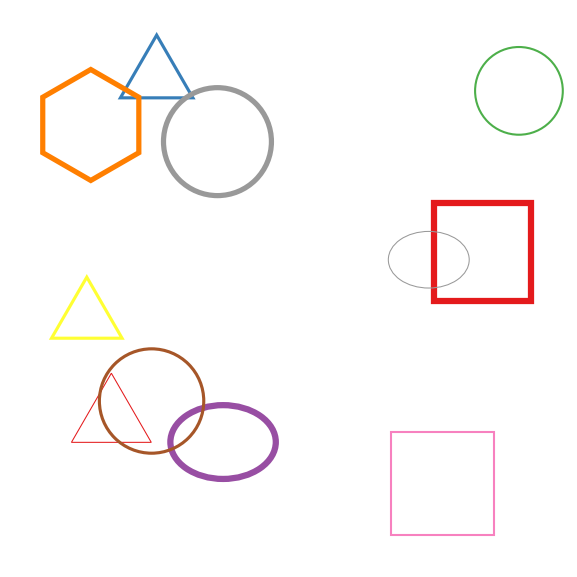[{"shape": "triangle", "thickness": 0.5, "radius": 0.4, "center": [0.193, 0.273]}, {"shape": "square", "thickness": 3, "radius": 0.42, "center": [0.835, 0.562]}, {"shape": "triangle", "thickness": 1.5, "radius": 0.36, "center": [0.271, 0.866]}, {"shape": "circle", "thickness": 1, "radius": 0.38, "center": [0.899, 0.842]}, {"shape": "oval", "thickness": 3, "radius": 0.46, "center": [0.386, 0.234]}, {"shape": "hexagon", "thickness": 2.5, "radius": 0.48, "center": [0.157, 0.783]}, {"shape": "triangle", "thickness": 1.5, "radius": 0.35, "center": [0.15, 0.449]}, {"shape": "circle", "thickness": 1.5, "radius": 0.45, "center": [0.262, 0.305]}, {"shape": "square", "thickness": 1, "radius": 0.45, "center": [0.767, 0.162]}, {"shape": "oval", "thickness": 0.5, "radius": 0.35, "center": [0.742, 0.549]}, {"shape": "circle", "thickness": 2.5, "radius": 0.47, "center": [0.377, 0.754]}]